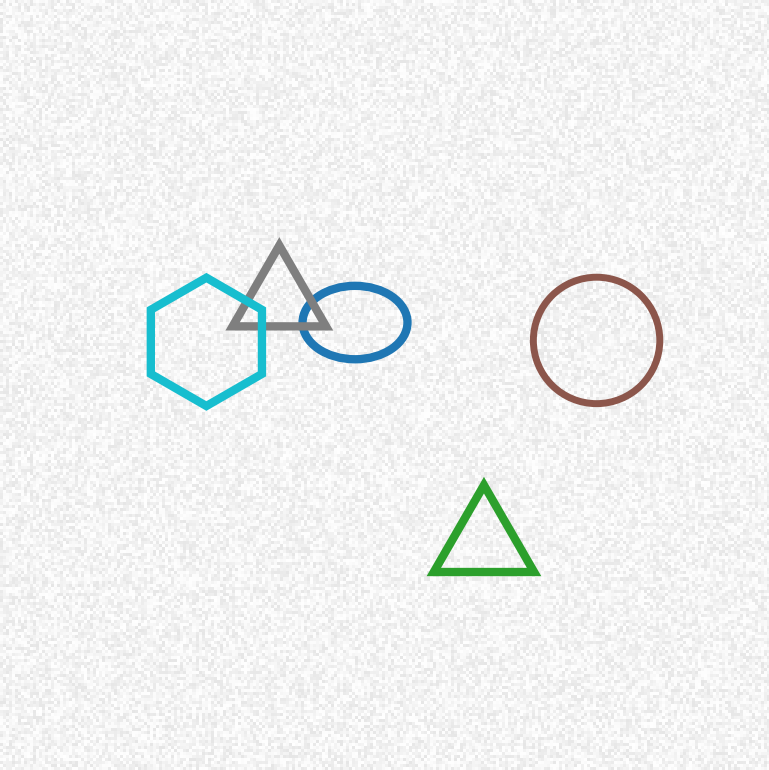[{"shape": "oval", "thickness": 3, "radius": 0.34, "center": [0.461, 0.581]}, {"shape": "triangle", "thickness": 3, "radius": 0.38, "center": [0.629, 0.295]}, {"shape": "circle", "thickness": 2.5, "radius": 0.41, "center": [0.775, 0.558]}, {"shape": "triangle", "thickness": 3, "radius": 0.35, "center": [0.363, 0.611]}, {"shape": "hexagon", "thickness": 3, "radius": 0.42, "center": [0.268, 0.556]}]